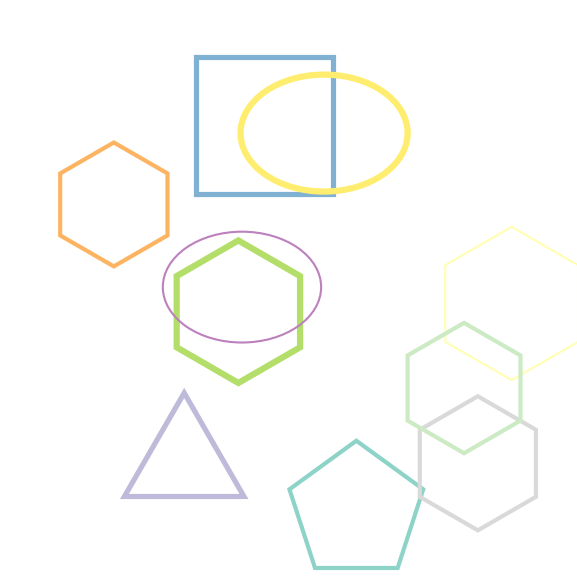[{"shape": "pentagon", "thickness": 2, "radius": 0.61, "center": [0.617, 0.114]}, {"shape": "hexagon", "thickness": 1, "radius": 0.66, "center": [0.886, 0.474]}, {"shape": "triangle", "thickness": 2.5, "radius": 0.6, "center": [0.319, 0.199]}, {"shape": "square", "thickness": 2.5, "radius": 0.59, "center": [0.457, 0.781]}, {"shape": "hexagon", "thickness": 2, "radius": 0.54, "center": [0.197, 0.645]}, {"shape": "hexagon", "thickness": 3, "radius": 0.62, "center": [0.413, 0.459]}, {"shape": "hexagon", "thickness": 2, "radius": 0.58, "center": [0.827, 0.197]}, {"shape": "oval", "thickness": 1, "radius": 0.69, "center": [0.419, 0.502]}, {"shape": "hexagon", "thickness": 2, "radius": 0.56, "center": [0.804, 0.327]}, {"shape": "oval", "thickness": 3, "radius": 0.72, "center": [0.561, 0.769]}]